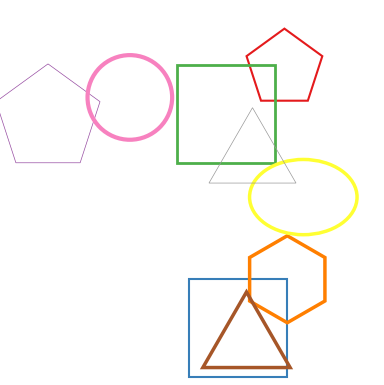[{"shape": "pentagon", "thickness": 1.5, "radius": 0.52, "center": [0.739, 0.822]}, {"shape": "square", "thickness": 1.5, "radius": 0.64, "center": [0.619, 0.148]}, {"shape": "square", "thickness": 2, "radius": 0.63, "center": [0.586, 0.704]}, {"shape": "pentagon", "thickness": 0.5, "radius": 0.71, "center": [0.125, 0.692]}, {"shape": "hexagon", "thickness": 2.5, "radius": 0.56, "center": [0.746, 0.275]}, {"shape": "oval", "thickness": 2.5, "radius": 0.7, "center": [0.788, 0.488]}, {"shape": "triangle", "thickness": 2.5, "radius": 0.65, "center": [0.64, 0.111]}, {"shape": "circle", "thickness": 3, "radius": 0.55, "center": [0.337, 0.747]}, {"shape": "triangle", "thickness": 0.5, "radius": 0.65, "center": [0.656, 0.59]}]